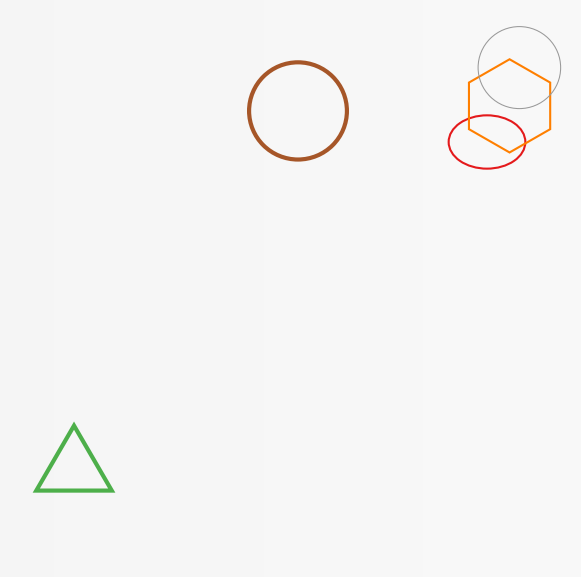[{"shape": "oval", "thickness": 1, "radius": 0.33, "center": [0.838, 0.753]}, {"shape": "triangle", "thickness": 2, "radius": 0.37, "center": [0.127, 0.187]}, {"shape": "hexagon", "thickness": 1, "radius": 0.4, "center": [0.877, 0.816]}, {"shape": "circle", "thickness": 2, "radius": 0.42, "center": [0.513, 0.807]}, {"shape": "circle", "thickness": 0.5, "radius": 0.36, "center": [0.894, 0.882]}]